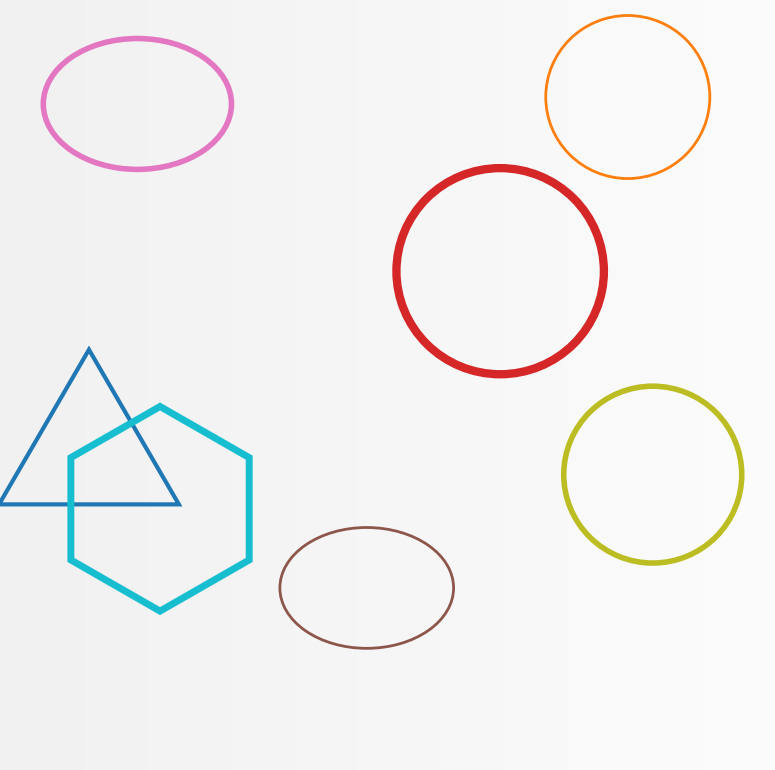[{"shape": "triangle", "thickness": 1.5, "radius": 0.67, "center": [0.115, 0.412]}, {"shape": "circle", "thickness": 1, "radius": 0.53, "center": [0.81, 0.874]}, {"shape": "circle", "thickness": 3, "radius": 0.67, "center": [0.645, 0.648]}, {"shape": "oval", "thickness": 1, "radius": 0.56, "center": [0.473, 0.236]}, {"shape": "oval", "thickness": 2, "radius": 0.61, "center": [0.177, 0.865]}, {"shape": "circle", "thickness": 2, "radius": 0.57, "center": [0.842, 0.384]}, {"shape": "hexagon", "thickness": 2.5, "radius": 0.66, "center": [0.206, 0.339]}]